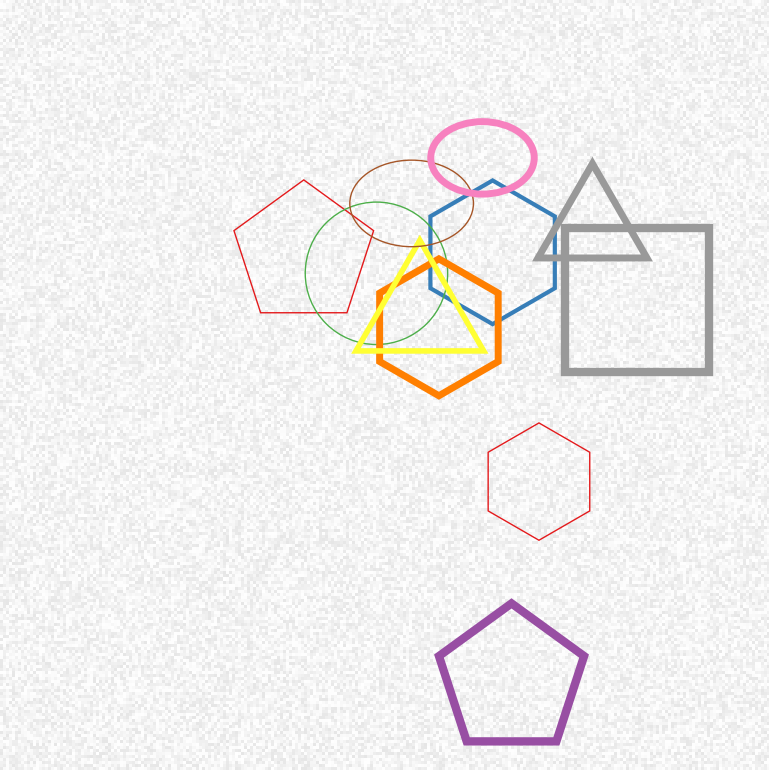[{"shape": "hexagon", "thickness": 0.5, "radius": 0.38, "center": [0.7, 0.375]}, {"shape": "pentagon", "thickness": 0.5, "radius": 0.48, "center": [0.395, 0.671]}, {"shape": "hexagon", "thickness": 1.5, "radius": 0.47, "center": [0.64, 0.672]}, {"shape": "circle", "thickness": 0.5, "radius": 0.46, "center": [0.489, 0.645]}, {"shape": "pentagon", "thickness": 3, "radius": 0.5, "center": [0.664, 0.117]}, {"shape": "hexagon", "thickness": 2.5, "radius": 0.44, "center": [0.57, 0.575]}, {"shape": "triangle", "thickness": 2, "radius": 0.48, "center": [0.545, 0.592]}, {"shape": "oval", "thickness": 0.5, "radius": 0.4, "center": [0.535, 0.736]}, {"shape": "oval", "thickness": 2.5, "radius": 0.34, "center": [0.627, 0.795]}, {"shape": "triangle", "thickness": 2.5, "radius": 0.41, "center": [0.769, 0.706]}, {"shape": "square", "thickness": 3, "radius": 0.47, "center": [0.828, 0.61]}]